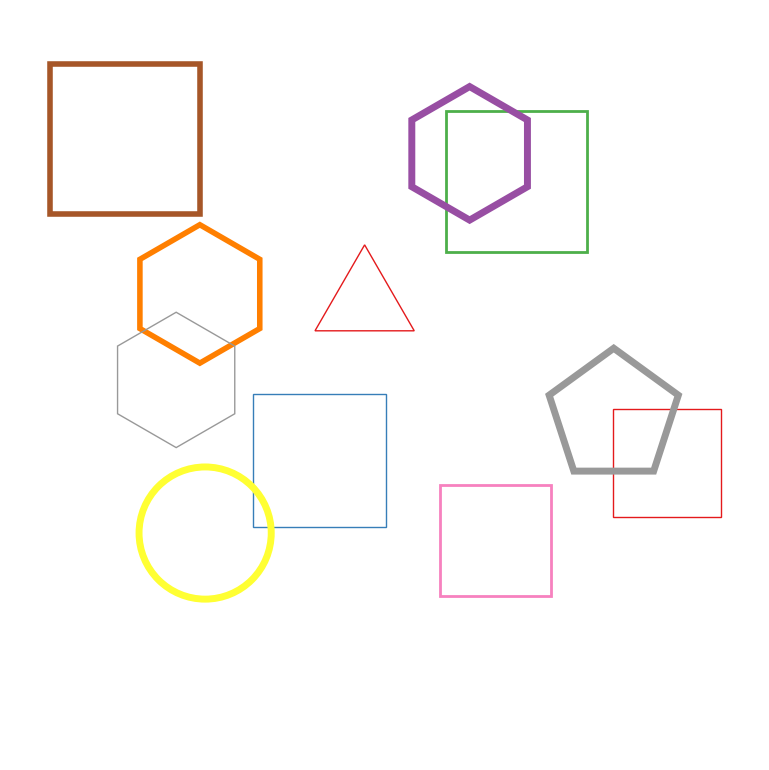[{"shape": "triangle", "thickness": 0.5, "radius": 0.37, "center": [0.474, 0.608]}, {"shape": "square", "thickness": 0.5, "radius": 0.35, "center": [0.866, 0.399]}, {"shape": "square", "thickness": 0.5, "radius": 0.43, "center": [0.414, 0.402]}, {"shape": "square", "thickness": 1, "radius": 0.46, "center": [0.671, 0.764]}, {"shape": "hexagon", "thickness": 2.5, "radius": 0.43, "center": [0.61, 0.801]}, {"shape": "hexagon", "thickness": 2, "radius": 0.45, "center": [0.26, 0.618]}, {"shape": "circle", "thickness": 2.5, "radius": 0.43, "center": [0.266, 0.308]}, {"shape": "square", "thickness": 2, "radius": 0.49, "center": [0.163, 0.82]}, {"shape": "square", "thickness": 1, "radius": 0.36, "center": [0.643, 0.298]}, {"shape": "pentagon", "thickness": 2.5, "radius": 0.44, "center": [0.797, 0.46]}, {"shape": "hexagon", "thickness": 0.5, "radius": 0.44, "center": [0.229, 0.507]}]